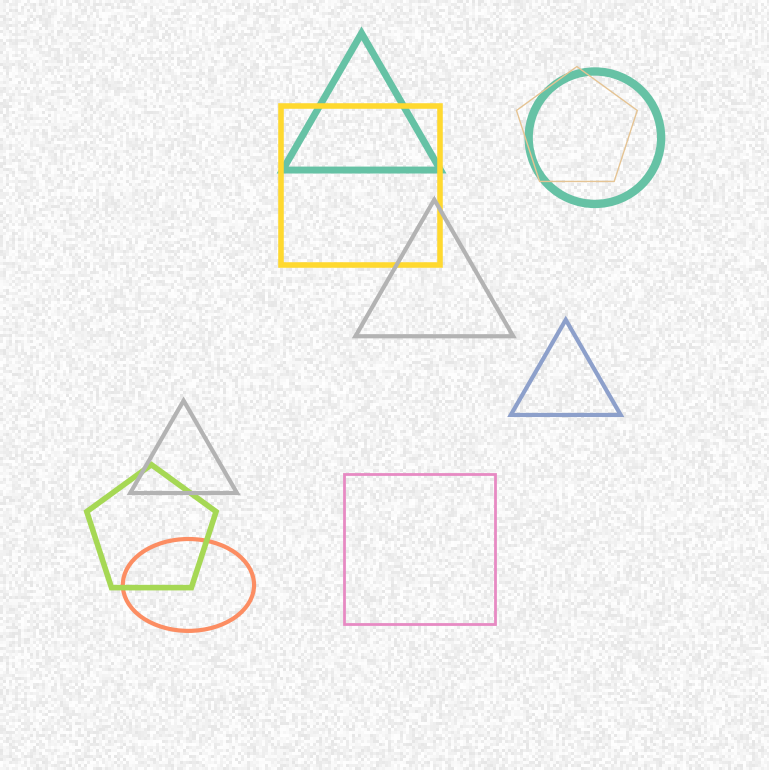[{"shape": "triangle", "thickness": 2.5, "radius": 0.59, "center": [0.47, 0.838]}, {"shape": "circle", "thickness": 3, "radius": 0.43, "center": [0.773, 0.821]}, {"shape": "oval", "thickness": 1.5, "radius": 0.43, "center": [0.245, 0.24]}, {"shape": "triangle", "thickness": 1.5, "radius": 0.41, "center": [0.735, 0.502]}, {"shape": "square", "thickness": 1, "radius": 0.49, "center": [0.545, 0.287]}, {"shape": "pentagon", "thickness": 2, "radius": 0.44, "center": [0.197, 0.308]}, {"shape": "square", "thickness": 2, "radius": 0.51, "center": [0.468, 0.759]}, {"shape": "pentagon", "thickness": 0.5, "radius": 0.41, "center": [0.749, 0.831]}, {"shape": "triangle", "thickness": 1.5, "radius": 0.59, "center": [0.564, 0.622]}, {"shape": "triangle", "thickness": 1.5, "radius": 0.4, "center": [0.238, 0.4]}]